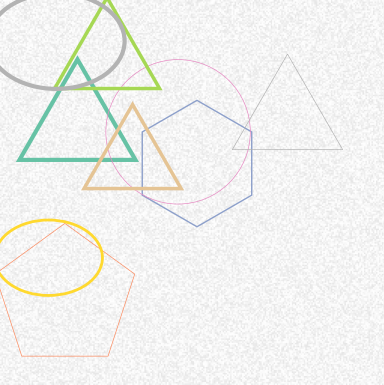[{"shape": "triangle", "thickness": 3, "radius": 0.87, "center": [0.201, 0.672]}, {"shape": "pentagon", "thickness": 0.5, "radius": 0.95, "center": [0.169, 0.229]}, {"shape": "hexagon", "thickness": 1, "radius": 0.82, "center": [0.512, 0.575]}, {"shape": "circle", "thickness": 0.5, "radius": 0.94, "center": [0.463, 0.658]}, {"shape": "triangle", "thickness": 2.5, "radius": 0.79, "center": [0.278, 0.849]}, {"shape": "oval", "thickness": 2, "radius": 0.7, "center": [0.126, 0.331]}, {"shape": "triangle", "thickness": 2.5, "radius": 0.73, "center": [0.344, 0.583]}, {"shape": "triangle", "thickness": 0.5, "radius": 0.83, "center": [0.747, 0.694]}, {"shape": "oval", "thickness": 3, "radius": 0.89, "center": [0.146, 0.893]}]